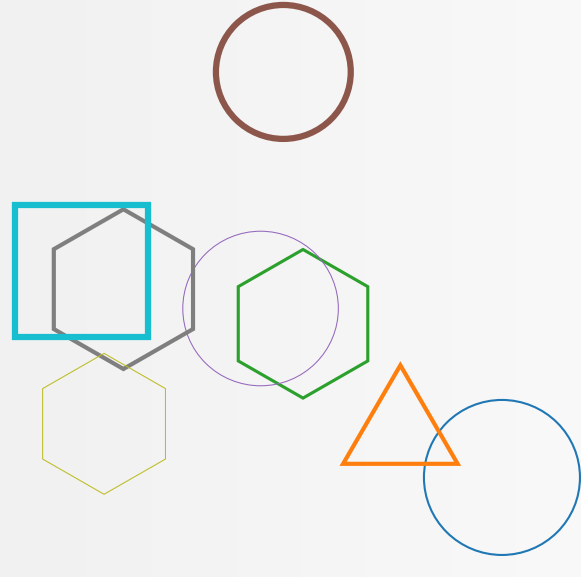[{"shape": "circle", "thickness": 1, "radius": 0.67, "center": [0.864, 0.172]}, {"shape": "triangle", "thickness": 2, "radius": 0.57, "center": [0.689, 0.253]}, {"shape": "hexagon", "thickness": 1.5, "radius": 0.64, "center": [0.521, 0.438]}, {"shape": "circle", "thickness": 0.5, "radius": 0.67, "center": [0.448, 0.465]}, {"shape": "circle", "thickness": 3, "radius": 0.58, "center": [0.487, 0.875]}, {"shape": "hexagon", "thickness": 2, "radius": 0.69, "center": [0.212, 0.498]}, {"shape": "hexagon", "thickness": 0.5, "radius": 0.61, "center": [0.179, 0.265]}, {"shape": "square", "thickness": 3, "radius": 0.57, "center": [0.14, 0.53]}]